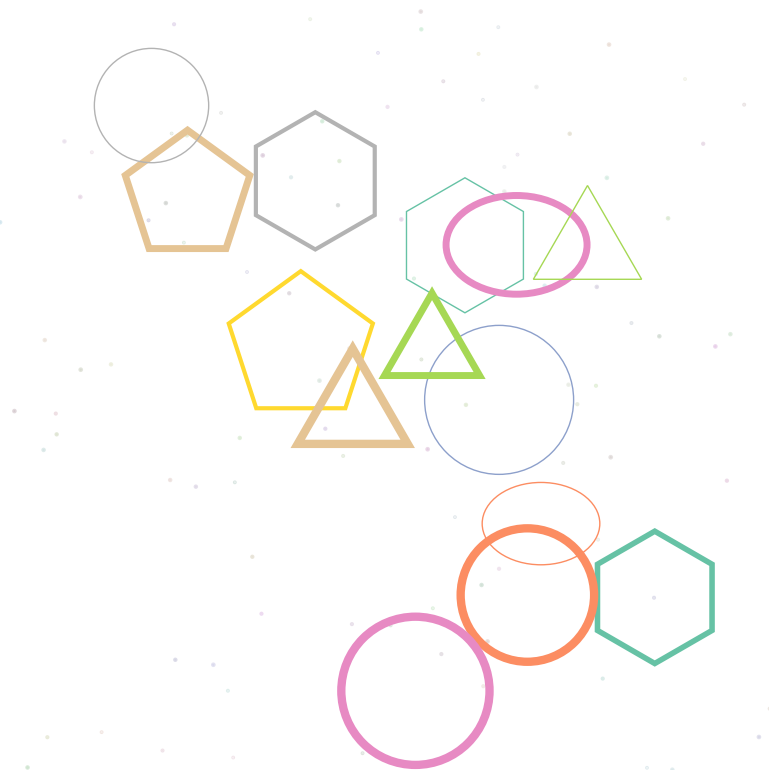[{"shape": "hexagon", "thickness": 0.5, "radius": 0.44, "center": [0.604, 0.681]}, {"shape": "hexagon", "thickness": 2, "radius": 0.43, "center": [0.85, 0.224]}, {"shape": "circle", "thickness": 3, "radius": 0.43, "center": [0.685, 0.227]}, {"shape": "oval", "thickness": 0.5, "radius": 0.38, "center": [0.703, 0.32]}, {"shape": "circle", "thickness": 0.5, "radius": 0.48, "center": [0.648, 0.481]}, {"shape": "circle", "thickness": 3, "radius": 0.48, "center": [0.54, 0.103]}, {"shape": "oval", "thickness": 2.5, "radius": 0.46, "center": [0.671, 0.682]}, {"shape": "triangle", "thickness": 0.5, "radius": 0.41, "center": [0.763, 0.678]}, {"shape": "triangle", "thickness": 2.5, "radius": 0.36, "center": [0.561, 0.548]}, {"shape": "pentagon", "thickness": 1.5, "radius": 0.49, "center": [0.391, 0.549]}, {"shape": "pentagon", "thickness": 2.5, "radius": 0.42, "center": [0.244, 0.746]}, {"shape": "triangle", "thickness": 3, "radius": 0.41, "center": [0.458, 0.465]}, {"shape": "hexagon", "thickness": 1.5, "radius": 0.45, "center": [0.409, 0.765]}, {"shape": "circle", "thickness": 0.5, "radius": 0.37, "center": [0.197, 0.863]}]